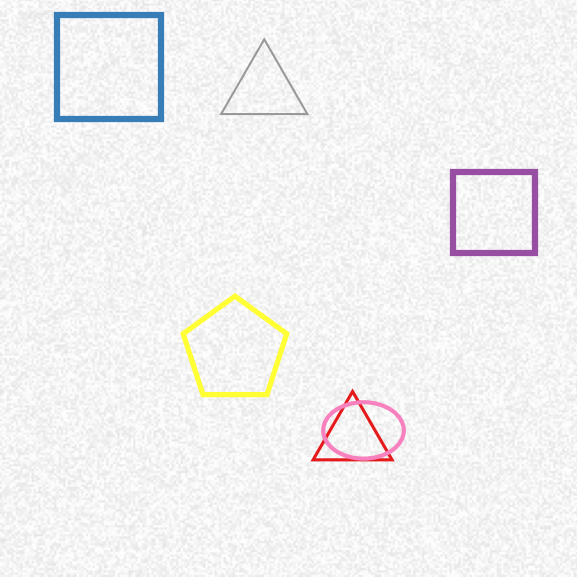[{"shape": "triangle", "thickness": 1.5, "radius": 0.39, "center": [0.611, 0.242]}, {"shape": "square", "thickness": 3, "radius": 0.45, "center": [0.189, 0.883]}, {"shape": "square", "thickness": 3, "radius": 0.35, "center": [0.855, 0.631]}, {"shape": "pentagon", "thickness": 2.5, "radius": 0.47, "center": [0.407, 0.392]}, {"shape": "oval", "thickness": 2, "radius": 0.35, "center": [0.629, 0.254]}, {"shape": "triangle", "thickness": 1, "radius": 0.43, "center": [0.458, 0.845]}]